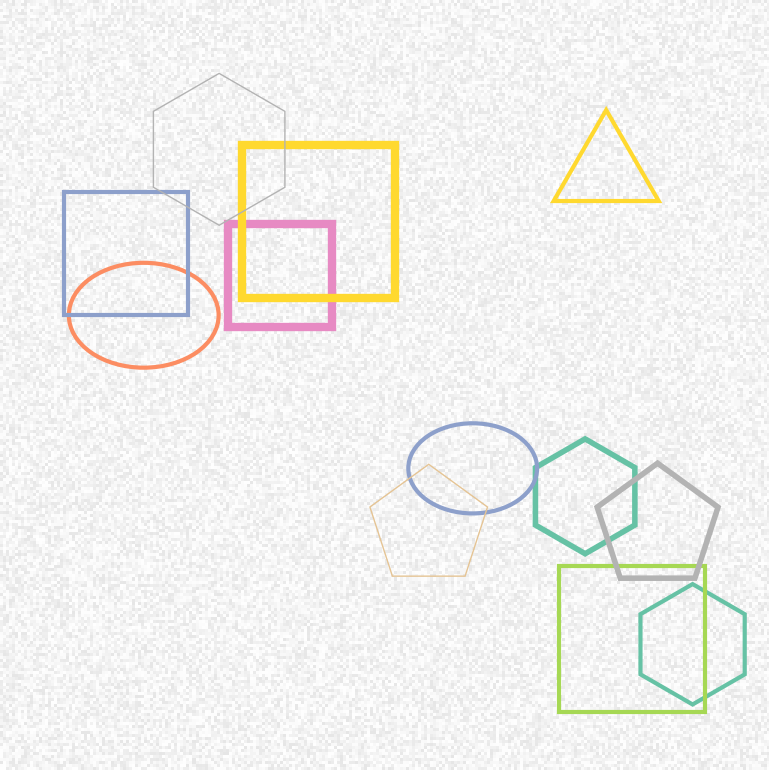[{"shape": "hexagon", "thickness": 1.5, "radius": 0.39, "center": [0.899, 0.163]}, {"shape": "hexagon", "thickness": 2, "radius": 0.37, "center": [0.76, 0.355]}, {"shape": "oval", "thickness": 1.5, "radius": 0.49, "center": [0.187, 0.591]}, {"shape": "oval", "thickness": 1.5, "radius": 0.42, "center": [0.614, 0.392]}, {"shape": "square", "thickness": 1.5, "radius": 0.4, "center": [0.164, 0.671]}, {"shape": "square", "thickness": 3, "radius": 0.34, "center": [0.364, 0.642]}, {"shape": "square", "thickness": 1.5, "radius": 0.48, "center": [0.821, 0.17]}, {"shape": "square", "thickness": 3, "radius": 0.5, "center": [0.414, 0.713]}, {"shape": "triangle", "thickness": 1.5, "radius": 0.39, "center": [0.787, 0.778]}, {"shape": "pentagon", "thickness": 0.5, "radius": 0.4, "center": [0.557, 0.317]}, {"shape": "pentagon", "thickness": 2, "radius": 0.41, "center": [0.854, 0.316]}, {"shape": "hexagon", "thickness": 0.5, "radius": 0.49, "center": [0.285, 0.806]}]